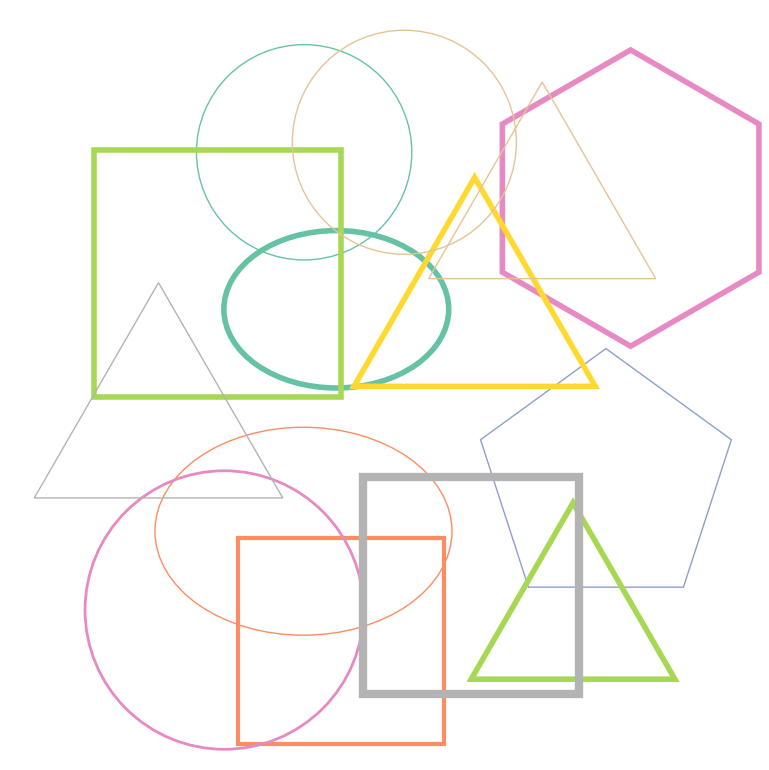[{"shape": "oval", "thickness": 2, "radius": 0.73, "center": [0.437, 0.598]}, {"shape": "circle", "thickness": 0.5, "radius": 0.7, "center": [0.395, 0.802]}, {"shape": "square", "thickness": 1.5, "radius": 0.67, "center": [0.443, 0.168]}, {"shape": "oval", "thickness": 0.5, "radius": 0.96, "center": [0.394, 0.31]}, {"shape": "pentagon", "thickness": 0.5, "radius": 0.86, "center": [0.787, 0.376]}, {"shape": "circle", "thickness": 1, "radius": 0.9, "center": [0.291, 0.208]}, {"shape": "hexagon", "thickness": 2, "radius": 0.96, "center": [0.819, 0.743]}, {"shape": "triangle", "thickness": 2, "radius": 0.76, "center": [0.744, 0.194]}, {"shape": "square", "thickness": 2, "radius": 0.8, "center": [0.283, 0.644]}, {"shape": "triangle", "thickness": 2, "radius": 0.9, "center": [0.616, 0.589]}, {"shape": "circle", "thickness": 0.5, "radius": 0.73, "center": [0.525, 0.815]}, {"shape": "triangle", "thickness": 0.5, "radius": 0.85, "center": [0.704, 0.723]}, {"shape": "square", "thickness": 3, "radius": 0.7, "center": [0.612, 0.24]}, {"shape": "triangle", "thickness": 0.5, "radius": 0.93, "center": [0.206, 0.446]}]